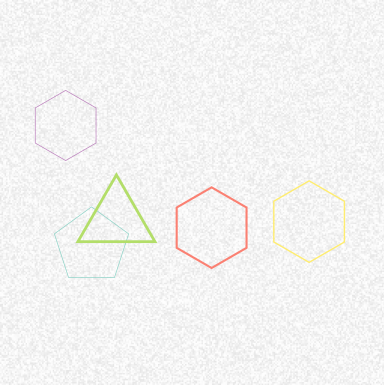[{"shape": "pentagon", "thickness": 0.5, "radius": 0.51, "center": [0.238, 0.361]}, {"shape": "hexagon", "thickness": 1.5, "radius": 0.52, "center": [0.55, 0.409]}, {"shape": "triangle", "thickness": 2, "radius": 0.58, "center": [0.302, 0.43]}, {"shape": "hexagon", "thickness": 0.5, "radius": 0.46, "center": [0.171, 0.674]}, {"shape": "hexagon", "thickness": 1, "radius": 0.53, "center": [0.803, 0.424]}]